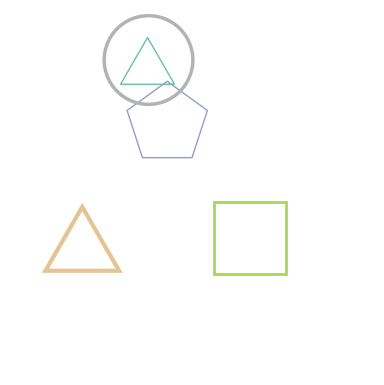[{"shape": "triangle", "thickness": 1, "radius": 0.4, "center": [0.383, 0.822]}, {"shape": "pentagon", "thickness": 1, "radius": 0.55, "center": [0.434, 0.679]}, {"shape": "square", "thickness": 2, "radius": 0.47, "center": [0.649, 0.383]}, {"shape": "triangle", "thickness": 3, "radius": 0.55, "center": [0.214, 0.352]}, {"shape": "circle", "thickness": 2.5, "radius": 0.58, "center": [0.386, 0.844]}]